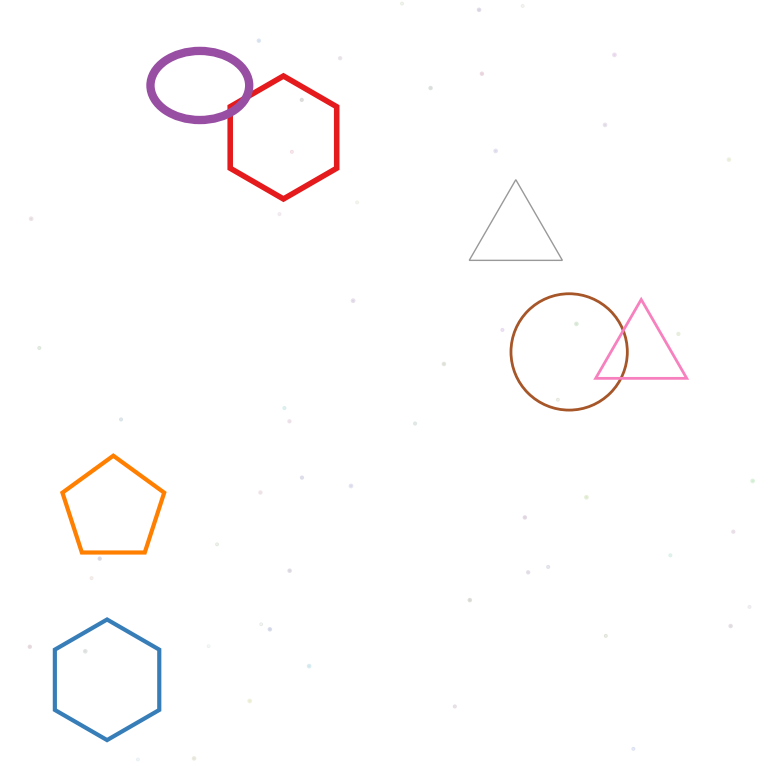[{"shape": "hexagon", "thickness": 2, "radius": 0.4, "center": [0.368, 0.821]}, {"shape": "hexagon", "thickness": 1.5, "radius": 0.39, "center": [0.139, 0.117]}, {"shape": "oval", "thickness": 3, "radius": 0.32, "center": [0.26, 0.889]}, {"shape": "pentagon", "thickness": 1.5, "radius": 0.35, "center": [0.147, 0.339]}, {"shape": "circle", "thickness": 1, "radius": 0.38, "center": [0.739, 0.543]}, {"shape": "triangle", "thickness": 1, "radius": 0.34, "center": [0.833, 0.543]}, {"shape": "triangle", "thickness": 0.5, "radius": 0.35, "center": [0.67, 0.697]}]